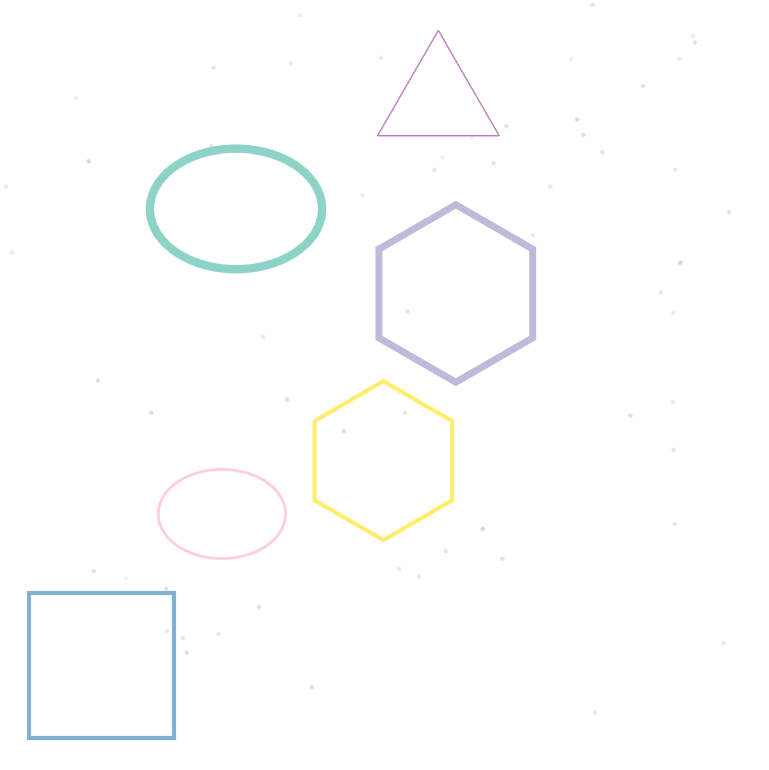[{"shape": "oval", "thickness": 3, "radius": 0.56, "center": [0.307, 0.729]}, {"shape": "hexagon", "thickness": 2.5, "radius": 0.58, "center": [0.592, 0.619]}, {"shape": "square", "thickness": 1.5, "radius": 0.47, "center": [0.131, 0.136]}, {"shape": "oval", "thickness": 1, "radius": 0.41, "center": [0.288, 0.333]}, {"shape": "triangle", "thickness": 0.5, "radius": 0.46, "center": [0.569, 0.869]}, {"shape": "hexagon", "thickness": 1.5, "radius": 0.52, "center": [0.498, 0.402]}]